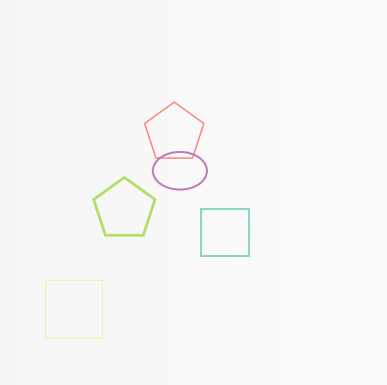[{"shape": "square", "thickness": 1.5, "radius": 0.31, "center": [0.58, 0.396]}, {"shape": "pentagon", "thickness": 1, "radius": 0.4, "center": [0.45, 0.654]}, {"shape": "pentagon", "thickness": 2, "radius": 0.42, "center": [0.321, 0.456]}, {"shape": "oval", "thickness": 1.5, "radius": 0.35, "center": [0.464, 0.556]}, {"shape": "square", "thickness": 0.5, "radius": 0.37, "center": [0.19, 0.197]}]